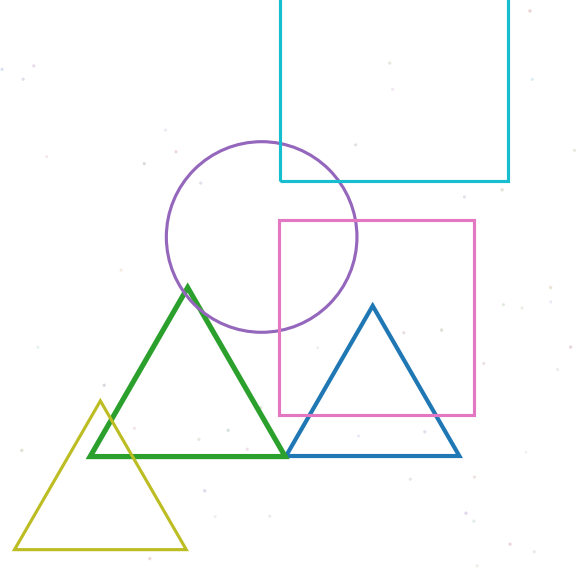[{"shape": "triangle", "thickness": 2, "radius": 0.87, "center": [0.645, 0.296]}, {"shape": "triangle", "thickness": 2.5, "radius": 0.98, "center": [0.325, 0.306]}, {"shape": "circle", "thickness": 1.5, "radius": 0.83, "center": [0.453, 0.589]}, {"shape": "square", "thickness": 1.5, "radius": 0.84, "center": [0.652, 0.449]}, {"shape": "triangle", "thickness": 1.5, "radius": 0.86, "center": [0.174, 0.133]}, {"shape": "square", "thickness": 1.5, "radius": 0.98, "center": [0.682, 0.883]}]